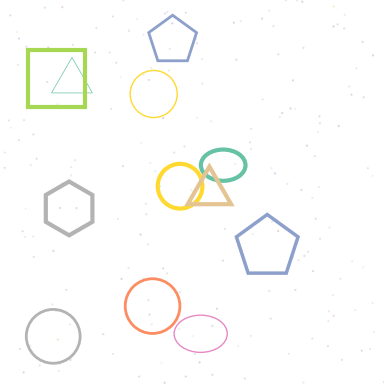[{"shape": "triangle", "thickness": 0.5, "radius": 0.31, "center": [0.187, 0.789]}, {"shape": "oval", "thickness": 3, "radius": 0.29, "center": [0.58, 0.571]}, {"shape": "circle", "thickness": 2, "radius": 0.36, "center": [0.396, 0.205]}, {"shape": "pentagon", "thickness": 2.5, "radius": 0.42, "center": [0.694, 0.359]}, {"shape": "pentagon", "thickness": 2, "radius": 0.33, "center": [0.448, 0.895]}, {"shape": "oval", "thickness": 1, "radius": 0.35, "center": [0.521, 0.133]}, {"shape": "square", "thickness": 3, "radius": 0.37, "center": [0.146, 0.797]}, {"shape": "circle", "thickness": 1, "radius": 0.31, "center": [0.399, 0.756]}, {"shape": "circle", "thickness": 3, "radius": 0.29, "center": [0.468, 0.516]}, {"shape": "triangle", "thickness": 3, "radius": 0.33, "center": [0.544, 0.502]}, {"shape": "circle", "thickness": 2, "radius": 0.35, "center": [0.138, 0.126]}, {"shape": "hexagon", "thickness": 3, "radius": 0.35, "center": [0.18, 0.459]}]